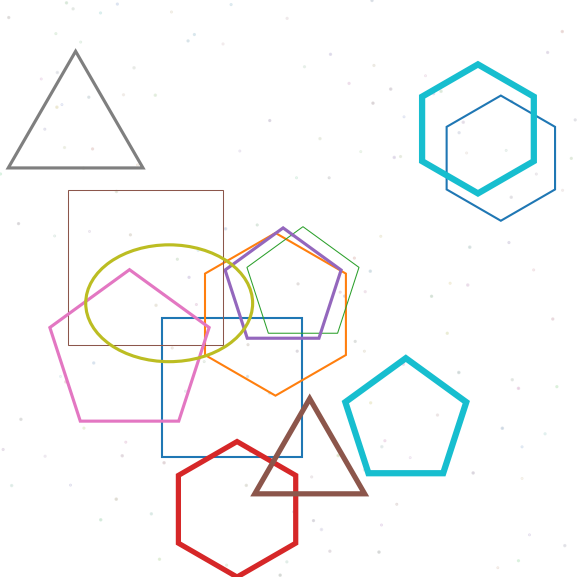[{"shape": "square", "thickness": 1, "radius": 0.6, "center": [0.402, 0.328]}, {"shape": "hexagon", "thickness": 1, "radius": 0.54, "center": [0.867, 0.725]}, {"shape": "hexagon", "thickness": 1, "radius": 0.7, "center": [0.477, 0.455]}, {"shape": "pentagon", "thickness": 0.5, "radius": 0.51, "center": [0.525, 0.505]}, {"shape": "hexagon", "thickness": 2.5, "radius": 0.59, "center": [0.41, 0.117]}, {"shape": "pentagon", "thickness": 1.5, "radius": 0.53, "center": [0.49, 0.499]}, {"shape": "triangle", "thickness": 2.5, "radius": 0.55, "center": [0.536, 0.199]}, {"shape": "square", "thickness": 0.5, "radius": 0.67, "center": [0.252, 0.535]}, {"shape": "pentagon", "thickness": 1.5, "radius": 0.72, "center": [0.224, 0.387]}, {"shape": "triangle", "thickness": 1.5, "radius": 0.67, "center": [0.131, 0.776]}, {"shape": "oval", "thickness": 1.5, "radius": 0.72, "center": [0.293, 0.474]}, {"shape": "hexagon", "thickness": 3, "radius": 0.56, "center": [0.828, 0.776]}, {"shape": "pentagon", "thickness": 3, "radius": 0.55, "center": [0.703, 0.269]}]